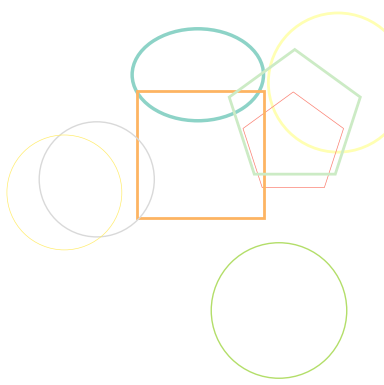[{"shape": "oval", "thickness": 2.5, "radius": 0.85, "center": [0.514, 0.806]}, {"shape": "circle", "thickness": 2, "radius": 0.9, "center": [0.878, 0.786]}, {"shape": "pentagon", "thickness": 0.5, "radius": 0.69, "center": [0.762, 0.624]}, {"shape": "square", "thickness": 2, "radius": 0.83, "center": [0.521, 0.599]}, {"shape": "circle", "thickness": 1, "radius": 0.88, "center": [0.725, 0.194]}, {"shape": "circle", "thickness": 1, "radius": 0.75, "center": [0.251, 0.534]}, {"shape": "pentagon", "thickness": 2, "radius": 0.89, "center": [0.766, 0.692]}, {"shape": "circle", "thickness": 0.5, "radius": 0.75, "center": [0.167, 0.5]}]